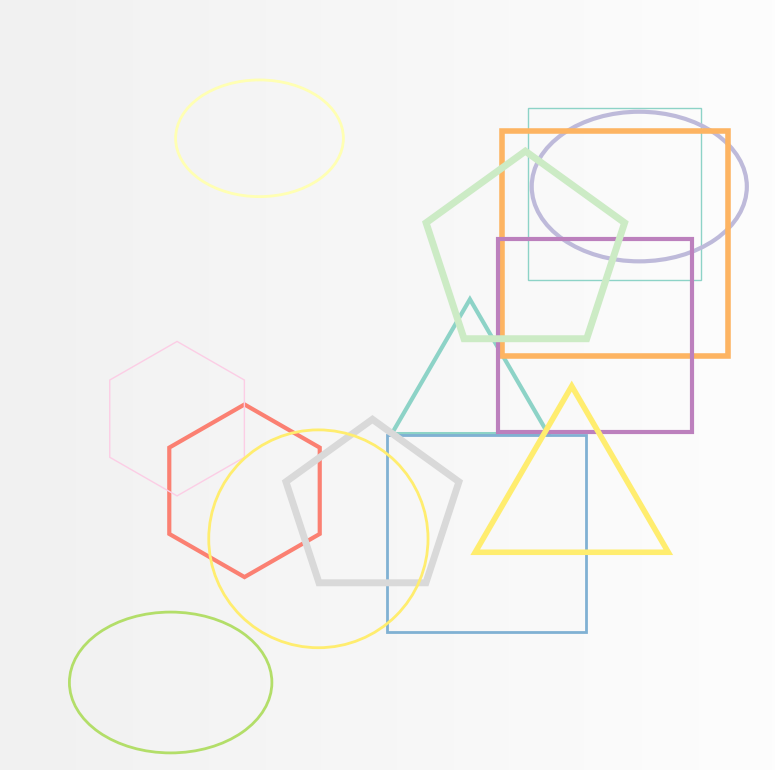[{"shape": "triangle", "thickness": 1.5, "radius": 0.58, "center": [0.606, 0.495]}, {"shape": "square", "thickness": 0.5, "radius": 0.56, "center": [0.792, 0.748]}, {"shape": "oval", "thickness": 1, "radius": 0.54, "center": [0.335, 0.82]}, {"shape": "oval", "thickness": 1.5, "radius": 0.69, "center": [0.825, 0.758]}, {"shape": "hexagon", "thickness": 1.5, "radius": 0.56, "center": [0.315, 0.363]}, {"shape": "square", "thickness": 1, "radius": 0.64, "center": [0.628, 0.307]}, {"shape": "square", "thickness": 2, "radius": 0.73, "center": [0.793, 0.684]}, {"shape": "oval", "thickness": 1, "radius": 0.65, "center": [0.22, 0.114]}, {"shape": "hexagon", "thickness": 0.5, "radius": 0.5, "center": [0.228, 0.456]}, {"shape": "pentagon", "thickness": 2.5, "radius": 0.59, "center": [0.481, 0.338]}, {"shape": "square", "thickness": 1.5, "radius": 0.63, "center": [0.767, 0.564]}, {"shape": "pentagon", "thickness": 2.5, "radius": 0.67, "center": [0.678, 0.669]}, {"shape": "triangle", "thickness": 2, "radius": 0.72, "center": [0.738, 0.355]}, {"shape": "circle", "thickness": 1, "radius": 0.71, "center": [0.411, 0.3]}]